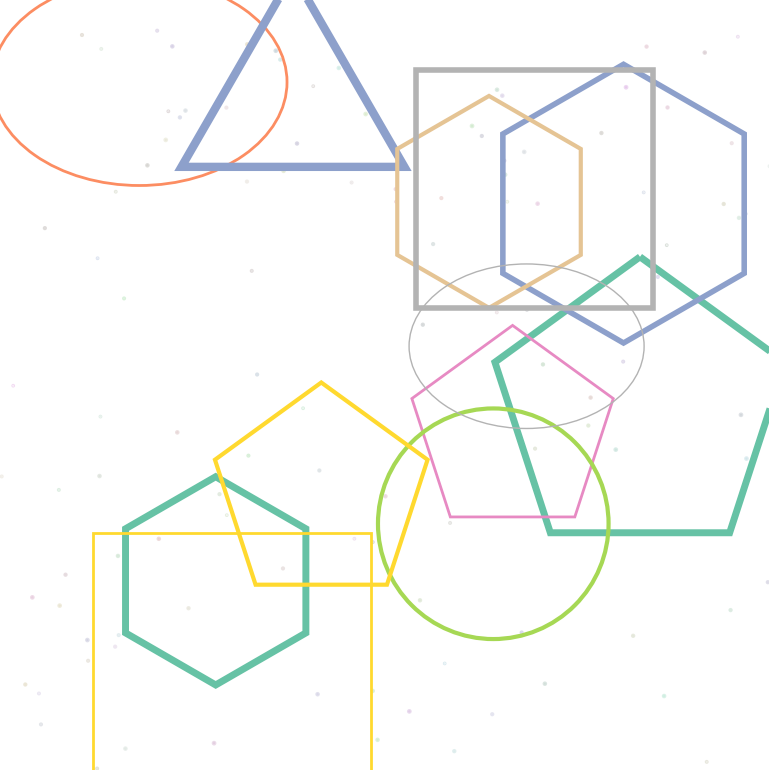[{"shape": "pentagon", "thickness": 2.5, "radius": 0.99, "center": [0.831, 0.468]}, {"shape": "hexagon", "thickness": 2.5, "radius": 0.68, "center": [0.28, 0.246]}, {"shape": "oval", "thickness": 1, "radius": 0.96, "center": [0.181, 0.893]}, {"shape": "hexagon", "thickness": 2, "radius": 0.9, "center": [0.81, 0.736]}, {"shape": "triangle", "thickness": 3, "radius": 0.84, "center": [0.38, 0.867]}, {"shape": "pentagon", "thickness": 1, "radius": 0.69, "center": [0.666, 0.44]}, {"shape": "circle", "thickness": 1.5, "radius": 0.75, "center": [0.641, 0.32]}, {"shape": "square", "thickness": 1, "radius": 0.9, "center": [0.301, 0.127]}, {"shape": "pentagon", "thickness": 1.5, "radius": 0.73, "center": [0.417, 0.358]}, {"shape": "hexagon", "thickness": 1.5, "radius": 0.69, "center": [0.635, 0.738]}, {"shape": "oval", "thickness": 0.5, "radius": 0.76, "center": [0.684, 0.55]}, {"shape": "square", "thickness": 2, "radius": 0.77, "center": [0.694, 0.754]}]